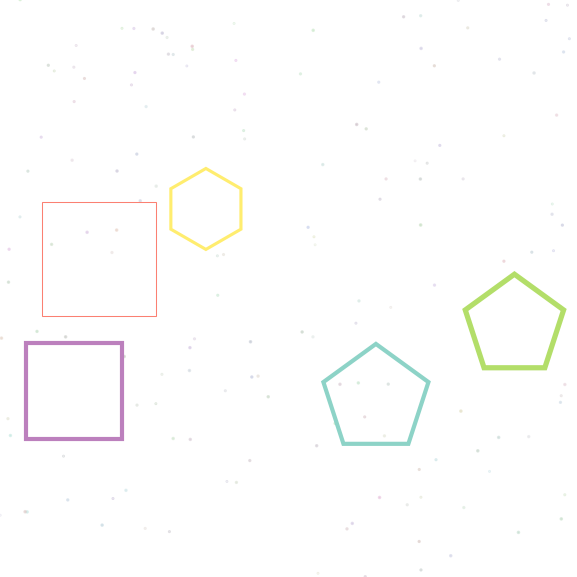[{"shape": "pentagon", "thickness": 2, "radius": 0.48, "center": [0.651, 0.308]}, {"shape": "square", "thickness": 0.5, "radius": 0.49, "center": [0.171, 0.55]}, {"shape": "pentagon", "thickness": 2.5, "radius": 0.45, "center": [0.891, 0.435]}, {"shape": "square", "thickness": 2, "radius": 0.42, "center": [0.128, 0.323]}, {"shape": "hexagon", "thickness": 1.5, "radius": 0.35, "center": [0.357, 0.637]}]